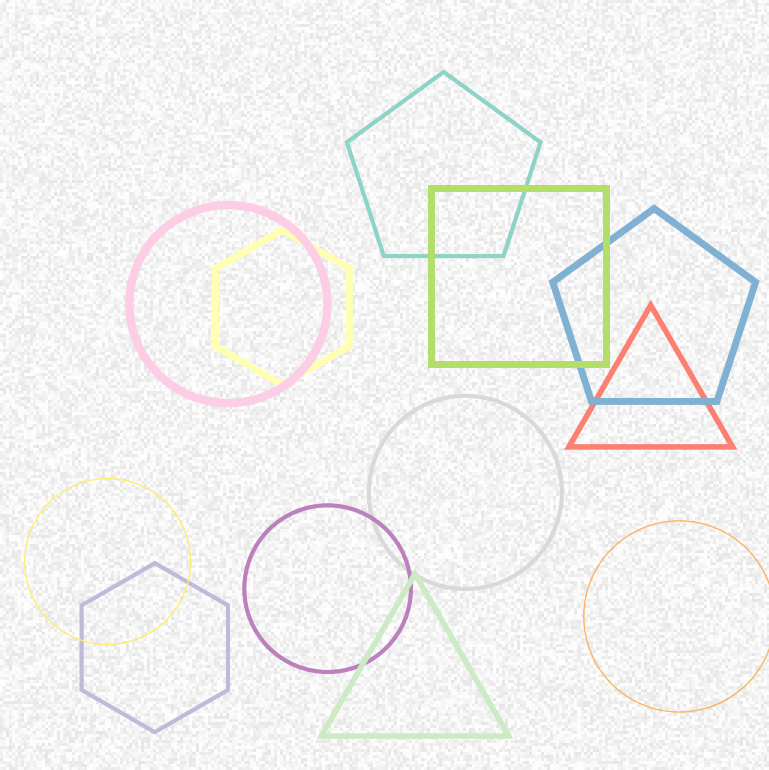[{"shape": "pentagon", "thickness": 1.5, "radius": 0.66, "center": [0.576, 0.774]}, {"shape": "hexagon", "thickness": 2.5, "radius": 0.5, "center": [0.367, 0.601]}, {"shape": "hexagon", "thickness": 1.5, "radius": 0.55, "center": [0.201, 0.159]}, {"shape": "triangle", "thickness": 2, "radius": 0.61, "center": [0.845, 0.481]}, {"shape": "pentagon", "thickness": 2.5, "radius": 0.69, "center": [0.85, 0.591]}, {"shape": "circle", "thickness": 0.5, "radius": 0.62, "center": [0.882, 0.199]}, {"shape": "square", "thickness": 2.5, "radius": 0.57, "center": [0.673, 0.642]}, {"shape": "circle", "thickness": 3, "radius": 0.64, "center": [0.297, 0.605]}, {"shape": "circle", "thickness": 1.5, "radius": 0.63, "center": [0.604, 0.361]}, {"shape": "circle", "thickness": 1.5, "radius": 0.54, "center": [0.425, 0.235]}, {"shape": "triangle", "thickness": 2, "radius": 0.7, "center": [0.539, 0.114]}, {"shape": "circle", "thickness": 0.5, "radius": 0.54, "center": [0.14, 0.271]}]